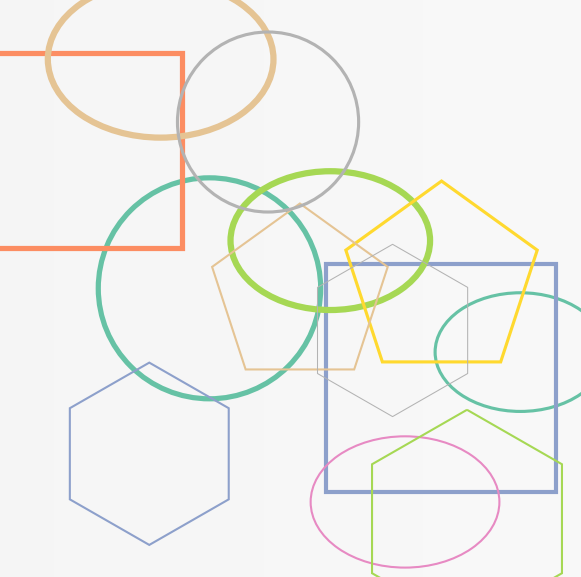[{"shape": "oval", "thickness": 1.5, "radius": 0.73, "center": [0.895, 0.389]}, {"shape": "circle", "thickness": 2.5, "radius": 0.96, "center": [0.36, 0.5]}, {"shape": "square", "thickness": 2.5, "radius": 0.84, "center": [0.144, 0.739]}, {"shape": "square", "thickness": 2, "radius": 0.99, "center": [0.758, 0.345]}, {"shape": "hexagon", "thickness": 1, "radius": 0.79, "center": [0.257, 0.213]}, {"shape": "oval", "thickness": 1, "radius": 0.81, "center": [0.697, 0.13]}, {"shape": "hexagon", "thickness": 1, "radius": 0.94, "center": [0.803, 0.101]}, {"shape": "oval", "thickness": 3, "radius": 0.86, "center": [0.568, 0.582]}, {"shape": "pentagon", "thickness": 1.5, "radius": 0.87, "center": [0.76, 0.513]}, {"shape": "oval", "thickness": 3, "radius": 0.97, "center": [0.276, 0.897]}, {"shape": "pentagon", "thickness": 1, "radius": 0.79, "center": [0.516, 0.488]}, {"shape": "hexagon", "thickness": 0.5, "radius": 0.75, "center": [0.675, 0.427]}, {"shape": "circle", "thickness": 1.5, "radius": 0.78, "center": [0.461, 0.788]}]